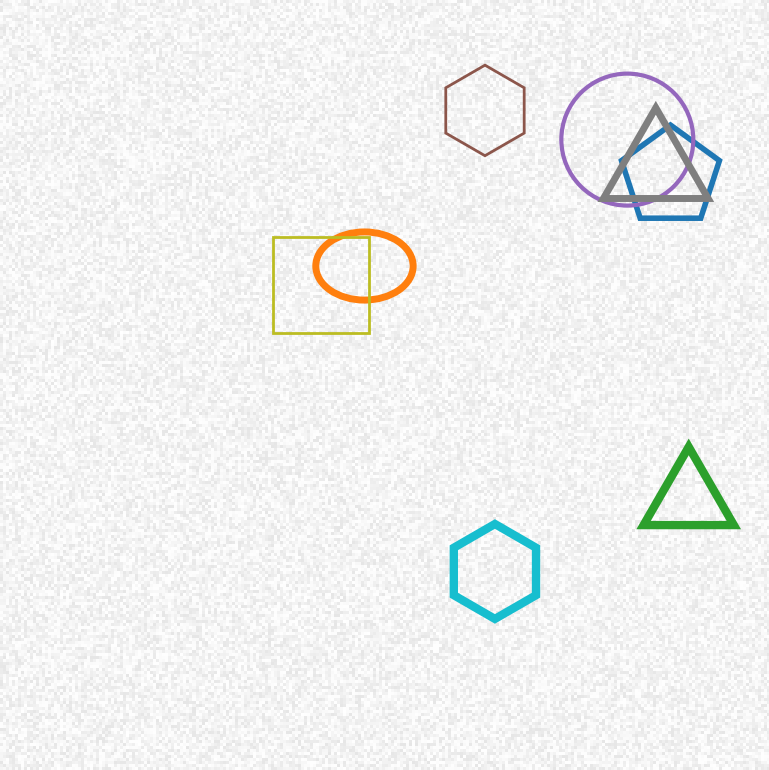[{"shape": "pentagon", "thickness": 2, "radius": 0.33, "center": [0.871, 0.771]}, {"shape": "oval", "thickness": 2.5, "radius": 0.32, "center": [0.473, 0.655]}, {"shape": "triangle", "thickness": 3, "radius": 0.34, "center": [0.894, 0.352]}, {"shape": "circle", "thickness": 1.5, "radius": 0.43, "center": [0.815, 0.819]}, {"shape": "hexagon", "thickness": 1, "radius": 0.29, "center": [0.63, 0.857]}, {"shape": "triangle", "thickness": 2.5, "radius": 0.39, "center": [0.852, 0.781]}, {"shape": "square", "thickness": 1, "radius": 0.31, "center": [0.417, 0.63]}, {"shape": "hexagon", "thickness": 3, "radius": 0.31, "center": [0.643, 0.258]}]